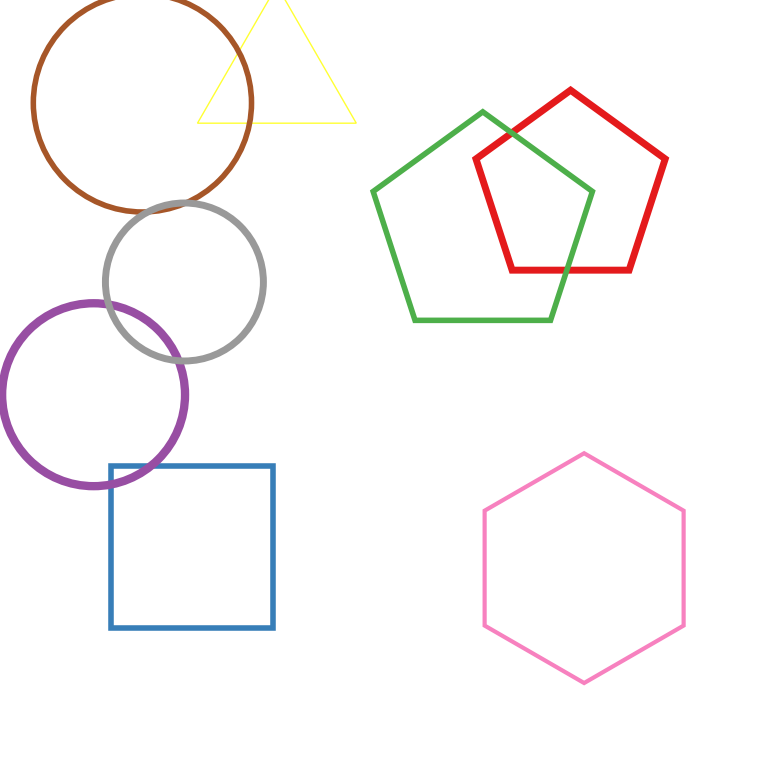[{"shape": "pentagon", "thickness": 2.5, "radius": 0.65, "center": [0.741, 0.754]}, {"shape": "square", "thickness": 2, "radius": 0.53, "center": [0.249, 0.29]}, {"shape": "pentagon", "thickness": 2, "radius": 0.75, "center": [0.627, 0.705]}, {"shape": "circle", "thickness": 3, "radius": 0.59, "center": [0.122, 0.487]}, {"shape": "triangle", "thickness": 0.5, "radius": 0.6, "center": [0.36, 0.9]}, {"shape": "circle", "thickness": 2, "radius": 0.71, "center": [0.185, 0.866]}, {"shape": "hexagon", "thickness": 1.5, "radius": 0.75, "center": [0.759, 0.262]}, {"shape": "circle", "thickness": 2.5, "radius": 0.51, "center": [0.239, 0.634]}]